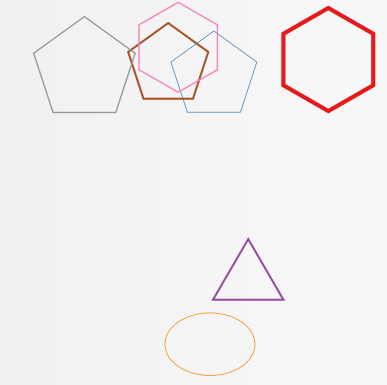[{"shape": "hexagon", "thickness": 3, "radius": 0.67, "center": [0.847, 0.845]}, {"shape": "pentagon", "thickness": 0.5, "radius": 0.58, "center": [0.552, 0.803]}, {"shape": "triangle", "thickness": 1.5, "radius": 0.52, "center": [0.641, 0.274]}, {"shape": "oval", "thickness": 0.5, "radius": 0.58, "center": [0.542, 0.106]}, {"shape": "pentagon", "thickness": 1.5, "radius": 0.54, "center": [0.434, 0.831]}, {"shape": "hexagon", "thickness": 1, "radius": 0.58, "center": [0.46, 0.877]}, {"shape": "pentagon", "thickness": 1, "radius": 0.69, "center": [0.218, 0.819]}]